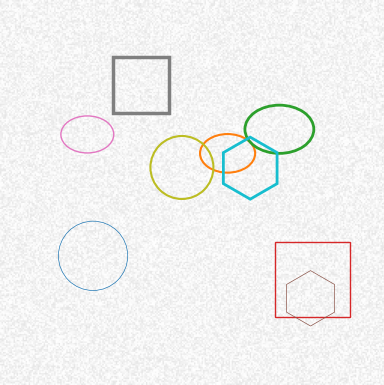[{"shape": "circle", "thickness": 0.5, "radius": 0.45, "center": [0.242, 0.336]}, {"shape": "oval", "thickness": 1.5, "radius": 0.36, "center": [0.591, 0.602]}, {"shape": "oval", "thickness": 2, "radius": 0.45, "center": [0.726, 0.664]}, {"shape": "square", "thickness": 1, "radius": 0.49, "center": [0.811, 0.274]}, {"shape": "hexagon", "thickness": 0.5, "radius": 0.36, "center": [0.807, 0.225]}, {"shape": "oval", "thickness": 1, "radius": 0.34, "center": [0.227, 0.651]}, {"shape": "square", "thickness": 2.5, "radius": 0.37, "center": [0.367, 0.779]}, {"shape": "circle", "thickness": 1.5, "radius": 0.41, "center": [0.473, 0.565]}, {"shape": "hexagon", "thickness": 2, "radius": 0.4, "center": [0.65, 0.563]}]